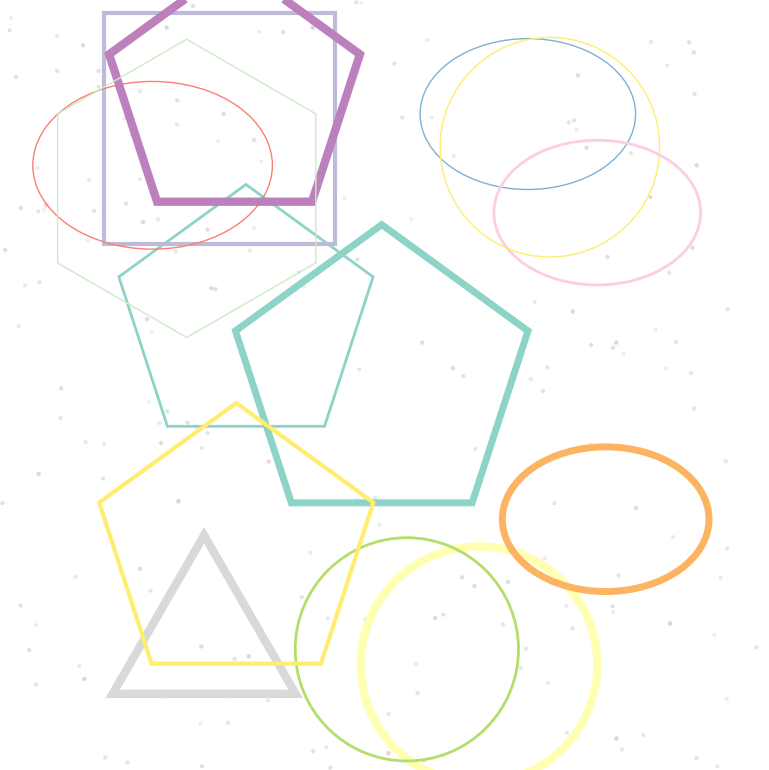[{"shape": "pentagon", "thickness": 2.5, "radius": 1.0, "center": [0.496, 0.509]}, {"shape": "pentagon", "thickness": 1, "radius": 0.87, "center": [0.319, 0.587]}, {"shape": "circle", "thickness": 3, "radius": 0.77, "center": [0.622, 0.137]}, {"shape": "square", "thickness": 1.5, "radius": 0.75, "center": [0.285, 0.833]}, {"shape": "oval", "thickness": 0.5, "radius": 0.78, "center": [0.198, 0.785]}, {"shape": "oval", "thickness": 0.5, "radius": 0.7, "center": [0.685, 0.852]}, {"shape": "oval", "thickness": 2.5, "radius": 0.67, "center": [0.787, 0.326]}, {"shape": "circle", "thickness": 1, "radius": 0.72, "center": [0.528, 0.157]}, {"shape": "oval", "thickness": 1, "radius": 0.67, "center": [0.776, 0.724]}, {"shape": "triangle", "thickness": 3, "radius": 0.69, "center": [0.265, 0.168]}, {"shape": "pentagon", "thickness": 3, "radius": 0.86, "center": [0.305, 0.877]}, {"shape": "hexagon", "thickness": 0.5, "radius": 0.97, "center": [0.242, 0.755]}, {"shape": "circle", "thickness": 0.5, "radius": 0.71, "center": [0.714, 0.809]}, {"shape": "pentagon", "thickness": 1.5, "radius": 0.94, "center": [0.307, 0.29]}]